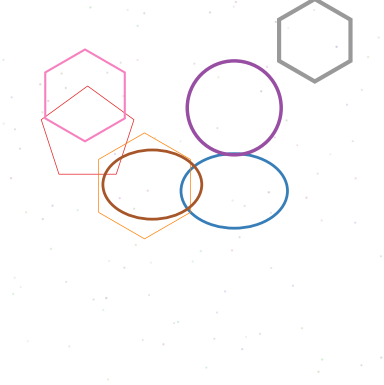[{"shape": "pentagon", "thickness": 0.5, "radius": 0.63, "center": [0.228, 0.65]}, {"shape": "oval", "thickness": 2, "radius": 0.69, "center": [0.608, 0.504]}, {"shape": "circle", "thickness": 2.5, "radius": 0.61, "center": [0.608, 0.72]}, {"shape": "hexagon", "thickness": 0.5, "radius": 0.69, "center": [0.375, 0.517]}, {"shape": "oval", "thickness": 2, "radius": 0.64, "center": [0.396, 0.521]}, {"shape": "hexagon", "thickness": 1.5, "radius": 0.6, "center": [0.221, 0.752]}, {"shape": "hexagon", "thickness": 3, "radius": 0.54, "center": [0.818, 0.895]}]